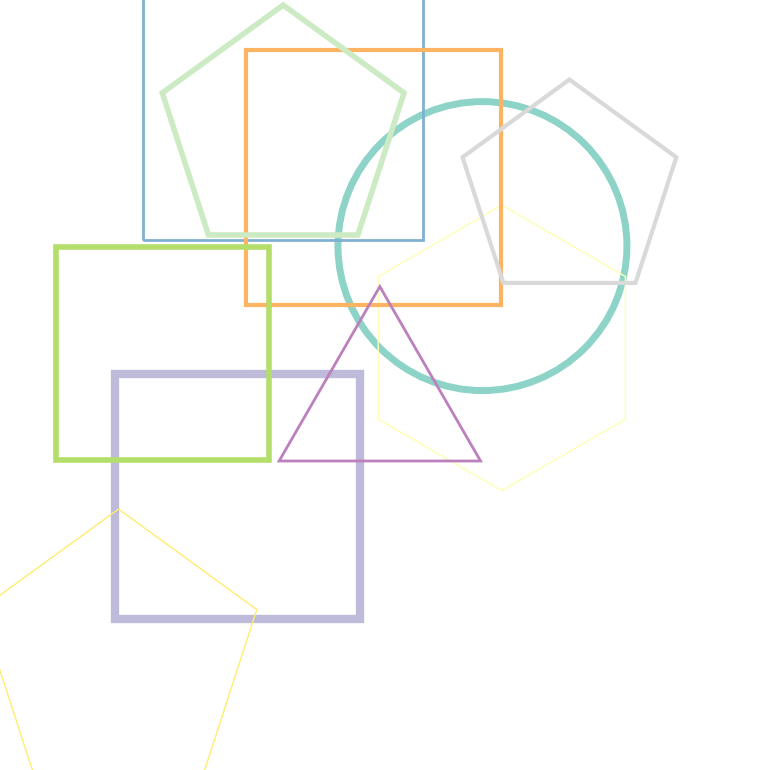[{"shape": "circle", "thickness": 2.5, "radius": 0.94, "center": [0.627, 0.68]}, {"shape": "hexagon", "thickness": 0.5, "radius": 0.93, "center": [0.652, 0.548]}, {"shape": "square", "thickness": 3, "radius": 0.79, "center": [0.308, 0.355]}, {"shape": "square", "thickness": 1, "radius": 0.91, "center": [0.368, 0.87]}, {"shape": "square", "thickness": 1.5, "radius": 0.83, "center": [0.485, 0.769]}, {"shape": "square", "thickness": 2, "radius": 0.69, "center": [0.211, 0.541]}, {"shape": "pentagon", "thickness": 1.5, "radius": 0.73, "center": [0.74, 0.751]}, {"shape": "triangle", "thickness": 1, "radius": 0.76, "center": [0.493, 0.477]}, {"shape": "pentagon", "thickness": 2, "radius": 0.83, "center": [0.368, 0.828]}, {"shape": "pentagon", "thickness": 0.5, "radius": 0.94, "center": [0.154, 0.15]}]